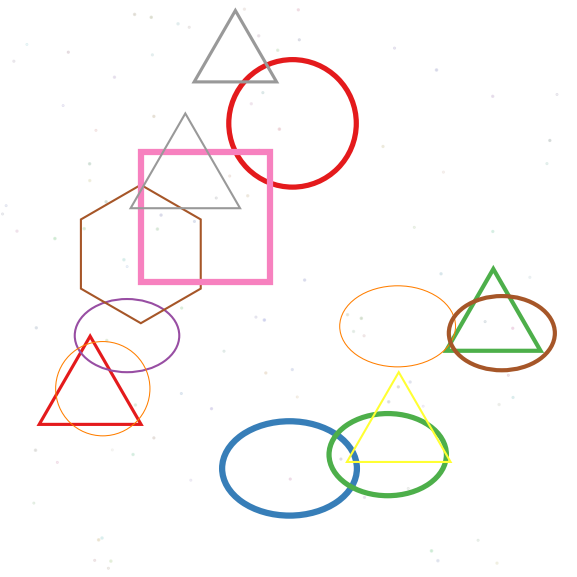[{"shape": "triangle", "thickness": 1.5, "radius": 0.51, "center": [0.156, 0.315]}, {"shape": "circle", "thickness": 2.5, "radius": 0.55, "center": [0.507, 0.786]}, {"shape": "oval", "thickness": 3, "radius": 0.58, "center": [0.501, 0.188]}, {"shape": "oval", "thickness": 2.5, "radius": 0.51, "center": [0.671, 0.212]}, {"shape": "triangle", "thickness": 2, "radius": 0.47, "center": [0.854, 0.439]}, {"shape": "oval", "thickness": 1, "radius": 0.45, "center": [0.22, 0.418]}, {"shape": "circle", "thickness": 0.5, "radius": 0.41, "center": [0.178, 0.326]}, {"shape": "oval", "thickness": 0.5, "radius": 0.5, "center": [0.689, 0.434]}, {"shape": "triangle", "thickness": 1, "radius": 0.52, "center": [0.69, 0.251]}, {"shape": "oval", "thickness": 2, "radius": 0.46, "center": [0.869, 0.422]}, {"shape": "hexagon", "thickness": 1, "radius": 0.6, "center": [0.244, 0.559]}, {"shape": "square", "thickness": 3, "radius": 0.56, "center": [0.356, 0.623]}, {"shape": "triangle", "thickness": 1.5, "radius": 0.41, "center": [0.408, 0.899]}, {"shape": "triangle", "thickness": 1, "radius": 0.55, "center": [0.321, 0.693]}]